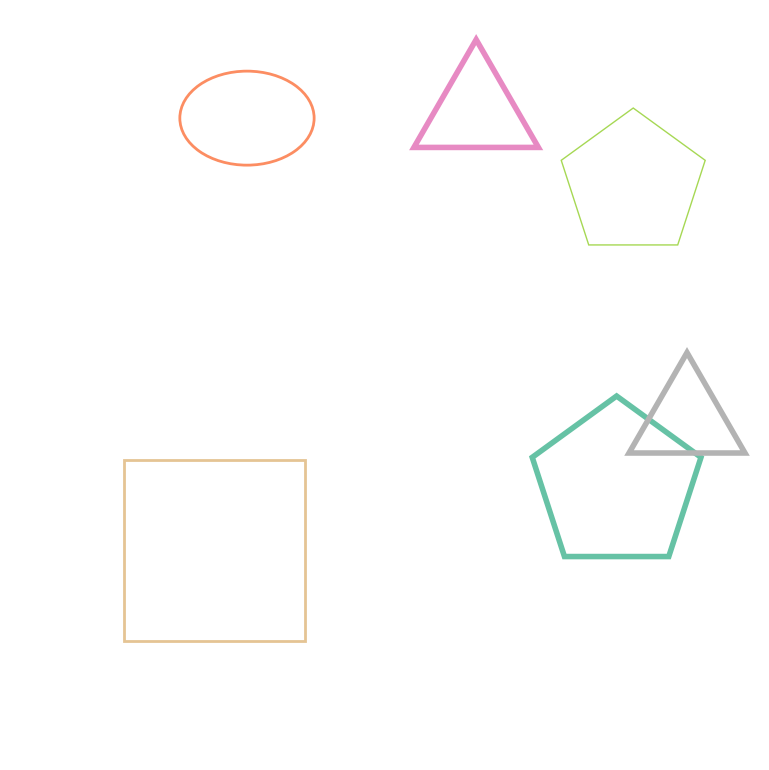[{"shape": "pentagon", "thickness": 2, "radius": 0.58, "center": [0.801, 0.37]}, {"shape": "oval", "thickness": 1, "radius": 0.44, "center": [0.321, 0.847]}, {"shape": "triangle", "thickness": 2, "radius": 0.47, "center": [0.618, 0.855]}, {"shape": "pentagon", "thickness": 0.5, "radius": 0.49, "center": [0.822, 0.761]}, {"shape": "square", "thickness": 1, "radius": 0.59, "center": [0.279, 0.285]}, {"shape": "triangle", "thickness": 2, "radius": 0.43, "center": [0.892, 0.455]}]